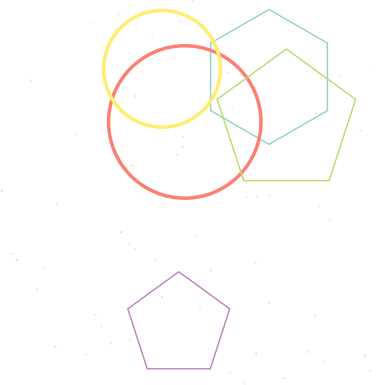[{"shape": "hexagon", "thickness": 1, "radius": 0.88, "center": [0.699, 0.8]}, {"shape": "circle", "thickness": 2.5, "radius": 0.99, "center": [0.48, 0.683]}, {"shape": "pentagon", "thickness": 1, "radius": 0.94, "center": [0.744, 0.684]}, {"shape": "pentagon", "thickness": 1, "radius": 0.7, "center": [0.464, 0.155]}, {"shape": "circle", "thickness": 2.5, "radius": 0.76, "center": [0.421, 0.821]}]